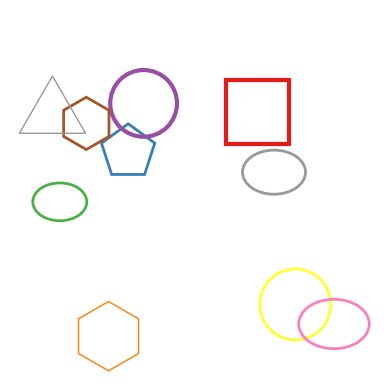[{"shape": "square", "thickness": 3, "radius": 0.41, "center": [0.668, 0.709]}, {"shape": "pentagon", "thickness": 2, "radius": 0.36, "center": [0.333, 0.606]}, {"shape": "oval", "thickness": 2, "radius": 0.35, "center": [0.155, 0.476]}, {"shape": "circle", "thickness": 3, "radius": 0.43, "center": [0.373, 0.731]}, {"shape": "hexagon", "thickness": 1, "radius": 0.45, "center": [0.282, 0.127]}, {"shape": "circle", "thickness": 2, "radius": 0.46, "center": [0.767, 0.209]}, {"shape": "hexagon", "thickness": 2, "radius": 0.34, "center": [0.224, 0.68]}, {"shape": "oval", "thickness": 2, "radius": 0.46, "center": [0.867, 0.158]}, {"shape": "oval", "thickness": 2, "radius": 0.41, "center": [0.712, 0.553]}, {"shape": "triangle", "thickness": 1, "radius": 0.5, "center": [0.136, 0.703]}]